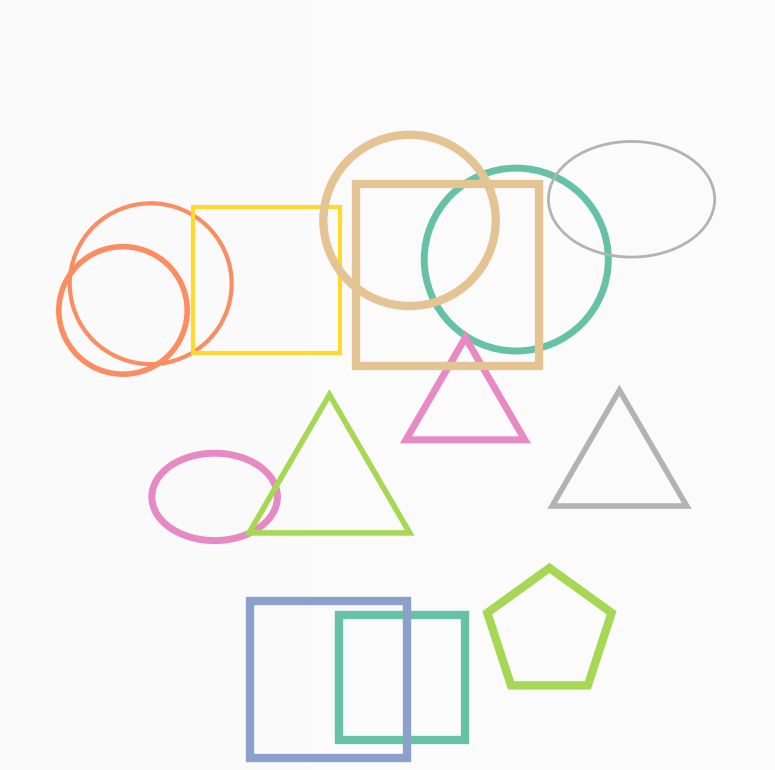[{"shape": "circle", "thickness": 2.5, "radius": 0.59, "center": [0.666, 0.663]}, {"shape": "square", "thickness": 3, "radius": 0.41, "center": [0.519, 0.12]}, {"shape": "circle", "thickness": 1.5, "radius": 0.52, "center": [0.194, 0.632]}, {"shape": "circle", "thickness": 2, "radius": 0.41, "center": [0.159, 0.597]}, {"shape": "square", "thickness": 3, "radius": 0.51, "center": [0.424, 0.117]}, {"shape": "oval", "thickness": 2.5, "radius": 0.41, "center": [0.277, 0.355]}, {"shape": "triangle", "thickness": 2.5, "radius": 0.44, "center": [0.6, 0.473]}, {"shape": "triangle", "thickness": 2, "radius": 0.6, "center": [0.425, 0.368]}, {"shape": "pentagon", "thickness": 3, "radius": 0.42, "center": [0.709, 0.178]}, {"shape": "square", "thickness": 1.5, "radius": 0.48, "center": [0.344, 0.636]}, {"shape": "square", "thickness": 3, "radius": 0.59, "center": [0.578, 0.643]}, {"shape": "circle", "thickness": 3, "radius": 0.56, "center": [0.528, 0.714]}, {"shape": "oval", "thickness": 1, "radius": 0.54, "center": [0.815, 0.741]}, {"shape": "triangle", "thickness": 2, "radius": 0.5, "center": [0.799, 0.393]}]